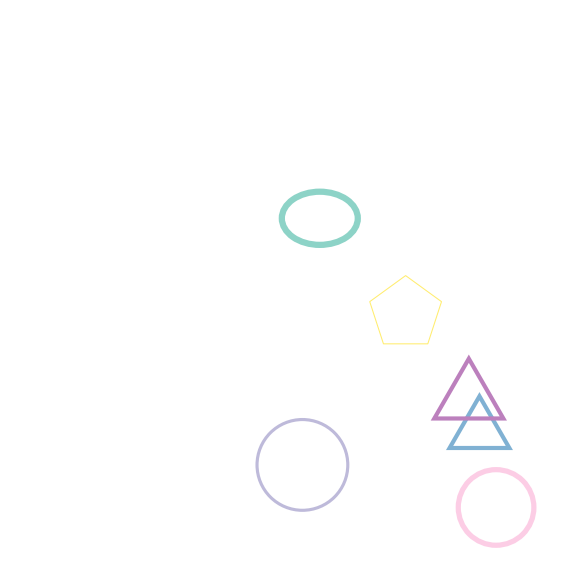[{"shape": "oval", "thickness": 3, "radius": 0.33, "center": [0.554, 0.621]}, {"shape": "circle", "thickness": 1.5, "radius": 0.39, "center": [0.524, 0.194]}, {"shape": "triangle", "thickness": 2, "radius": 0.3, "center": [0.83, 0.253]}, {"shape": "circle", "thickness": 2.5, "radius": 0.33, "center": [0.859, 0.12]}, {"shape": "triangle", "thickness": 2, "radius": 0.35, "center": [0.812, 0.309]}, {"shape": "pentagon", "thickness": 0.5, "radius": 0.33, "center": [0.702, 0.457]}]